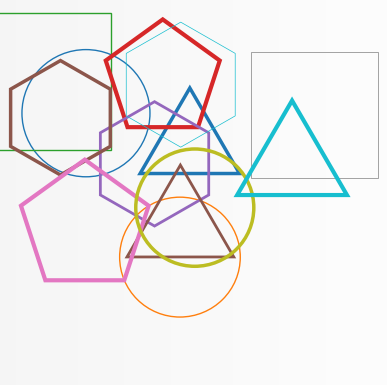[{"shape": "triangle", "thickness": 2.5, "radius": 0.74, "center": [0.49, 0.623]}, {"shape": "circle", "thickness": 1, "radius": 0.83, "center": [0.222, 0.706]}, {"shape": "circle", "thickness": 1, "radius": 0.78, "center": [0.464, 0.332]}, {"shape": "square", "thickness": 1, "radius": 0.89, "center": [0.108, 0.789]}, {"shape": "pentagon", "thickness": 3, "radius": 0.77, "center": [0.42, 0.795]}, {"shape": "hexagon", "thickness": 2, "radius": 0.81, "center": [0.399, 0.574]}, {"shape": "hexagon", "thickness": 2.5, "radius": 0.74, "center": [0.156, 0.694]}, {"shape": "triangle", "thickness": 2, "radius": 0.8, "center": [0.465, 0.412]}, {"shape": "pentagon", "thickness": 3, "radius": 0.87, "center": [0.219, 0.412]}, {"shape": "square", "thickness": 0.5, "radius": 0.82, "center": [0.812, 0.702]}, {"shape": "circle", "thickness": 2.5, "radius": 0.76, "center": [0.503, 0.461]}, {"shape": "hexagon", "thickness": 0.5, "radius": 0.81, "center": [0.466, 0.78]}, {"shape": "triangle", "thickness": 3, "radius": 0.82, "center": [0.754, 0.575]}]